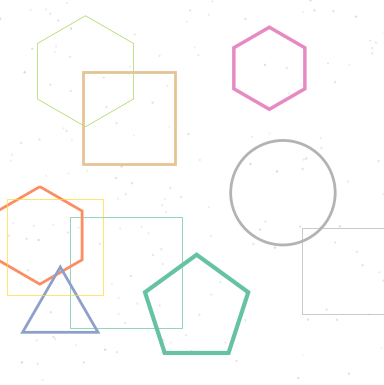[{"shape": "square", "thickness": 0.5, "radius": 0.72, "center": [0.327, 0.291]}, {"shape": "pentagon", "thickness": 3, "radius": 0.71, "center": [0.511, 0.197]}, {"shape": "hexagon", "thickness": 2, "radius": 0.63, "center": [0.104, 0.389]}, {"shape": "triangle", "thickness": 2, "radius": 0.57, "center": [0.157, 0.193]}, {"shape": "hexagon", "thickness": 2.5, "radius": 0.53, "center": [0.7, 0.823]}, {"shape": "hexagon", "thickness": 0.5, "radius": 0.72, "center": [0.222, 0.815]}, {"shape": "square", "thickness": 0.5, "radius": 0.62, "center": [0.143, 0.358]}, {"shape": "square", "thickness": 2, "radius": 0.6, "center": [0.335, 0.694]}, {"shape": "square", "thickness": 0.5, "radius": 0.56, "center": [0.895, 0.295]}, {"shape": "circle", "thickness": 2, "radius": 0.68, "center": [0.735, 0.499]}]